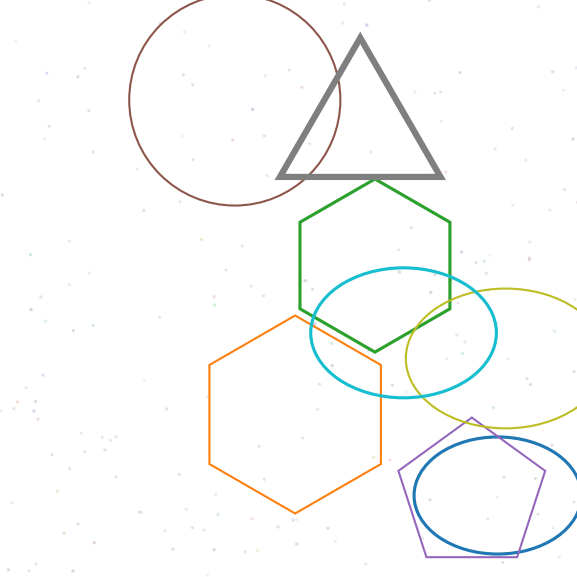[{"shape": "oval", "thickness": 1.5, "radius": 0.72, "center": [0.862, 0.141]}, {"shape": "hexagon", "thickness": 1, "radius": 0.86, "center": [0.511, 0.281]}, {"shape": "hexagon", "thickness": 1.5, "radius": 0.75, "center": [0.649, 0.539]}, {"shape": "pentagon", "thickness": 1, "radius": 0.67, "center": [0.817, 0.142]}, {"shape": "circle", "thickness": 1, "radius": 0.91, "center": [0.407, 0.826]}, {"shape": "triangle", "thickness": 3, "radius": 0.8, "center": [0.624, 0.773]}, {"shape": "oval", "thickness": 1, "radius": 0.86, "center": [0.876, 0.378]}, {"shape": "oval", "thickness": 1.5, "radius": 0.8, "center": [0.699, 0.423]}]